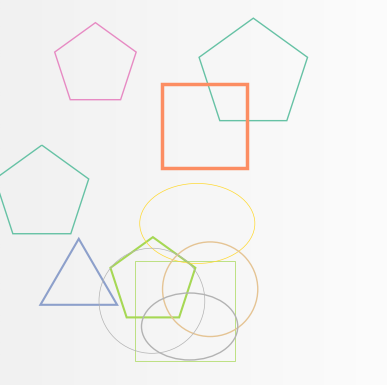[{"shape": "pentagon", "thickness": 1, "radius": 0.74, "center": [0.654, 0.806]}, {"shape": "pentagon", "thickness": 1, "radius": 0.64, "center": [0.108, 0.496]}, {"shape": "square", "thickness": 2.5, "radius": 0.55, "center": [0.528, 0.672]}, {"shape": "triangle", "thickness": 1.5, "radius": 0.57, "center": [0.203, 0.265]}, {"shape": "pentagon", "thickness": 1, "radius": 0.55, "center": [0.246, 0.831]}, {"shape": "square", "thickness": 0.5, "radius": 0.65, "center": [0.478, 0.192]}, {"shape": "pentagon", "thickness": 1.5, "radius": 0.58, "center": [0.395, 0.269]}, {"shape": "oval", "thickness": 0.5, "radius": 0.74, "center": [0.509, 0.42]}, {"shape": "circle", "thickness": 1, "radius": 0.61, "center": [0.542, 0.249]}, {"shape": "oval", "thickness": 1, "radius": 0.62, "center": [0.489, 0.152]}, {"shape": "circle", "thickness": 0.5, "radius": 0.68, "center": [0.392, 0.219]}]